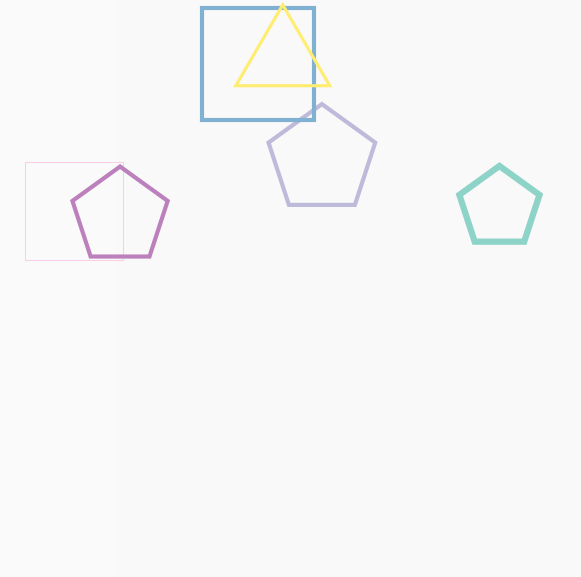[{"shape": "pentagon", "thickness": 3, "radius": 0.36, "center": [0.859, 0.639]}, {"shape": "pentagon", "thickness": 2, "radius": 0.48, "center": [0.554, 0.722]}, {"shape": "square", "thickness": 2, "radius": 0.48, "center": [0.444, 0.888]}, {"shape": "square", "thickness": 0.5, "radius": 0.42, "center": [0.128, 0.634]}, {"shape": "pentagon", "thickness": 2, "radius": 0.43, "center": [0.207, 0.625]}, {"shape": "triangle", "thickness": 1.5, "radius": 0.47, "center": [0.486, 0.897]}]